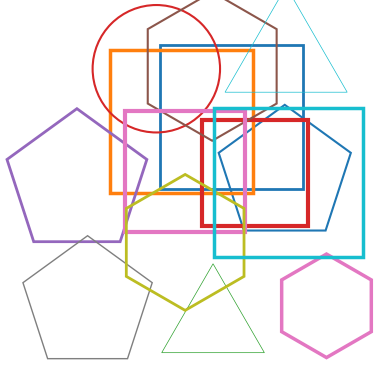[{"shape": "square", "thickness": 2, "radius": 0.93, "center": [0.602, 0.696]}, {"shape": "pentagon", "thickness": 1.5, "radius": 0.9, "center": [0.74, 0.547]}, {"shape": "square", "thickness": 2.5, "radius": 0.93, "center": [0.472, 0.684]}, {"shape": "triangle", "thickness": 0.5, "radius": 0.77, "center": [0.553, 0.161]}, {"shape": "circle", "thickness": 1.5, "radius": 0.83, "center": [0.406, 0.821]}, {"shape": "square", "thickness": 3, "radius": 0.69, "center": [0.663, 0.551]}, {"shape": "pentagon", "thickness": 2, "radius": 0.95, "center": [0.2, 0.527]}, {"shape": "hexagon", "thickness": 1.5, "radius": 0.97, "center": [0.551, 0.828]}, {"shape": "square", "thickness": 3, "radius": 0.78, "center": [0.481, 0.555]}, {"shape": "hexagon", "thickness": 2.5, "radius": 0.67, "center": [0.848, 0.206]}, {"shape": "pentagon", "thickness": 1, "radius": 0.88, "center": [0.227, 0.211]}, {"shape": "hexagon", "thickness": 2, "radius": 0.88, "center": [0.481, 0.37]}, {"shape": "square", "thickness": 2.5, "radius": 0.97, "center": [0.749, 0.526]}, {"shape": "triangle", "thickness": 0.5, "radius": 0.92, "center": [0.743, 0.852]}]